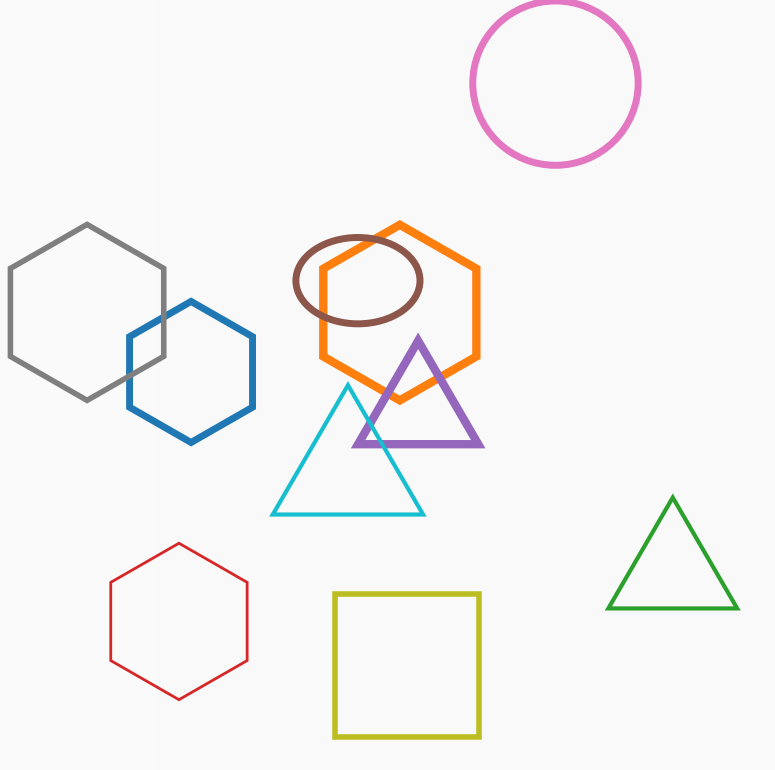[{"shape": "hexagon", "thickness": 2.5, "radius": 0.46, "center": [0.247, 0.517]}, {"shape": "hexagon", "thickness": 3, "radius": 0.57, "center": [0.516, 0.594]}, {"shape": "triangle", "thickness": 1.5, "radius": 0.48, "center": [0.868, 0.258]}, {"shape": "hexagon", "thickness": 1, "radius": 0.51, "center": [0.231, 0.193]}, {"shape": "triangle", "thickness": 3, "radius": 0.45, "center": [0.54, 0.468]}, {"shape": "oval", "thickness": 2.5, "radius": 0.4, "center": [0.462, 0.636]}, {"shape": "circle", "thickness": 2.5, "radius": 0.53, "center": [0.717, 0.892]}, {"shape": "hexagon", "thickness": 2, "radius": 0.57, "center": [0.112, 0.594]}, {"shape": "square", "thickness": 2, "radius": 0.46, "center": [0.526, 0.136]}, {"shape": "triangle", "thickness": 1.5, "radius": 0.56, "center": [0.449, 0.388]}]